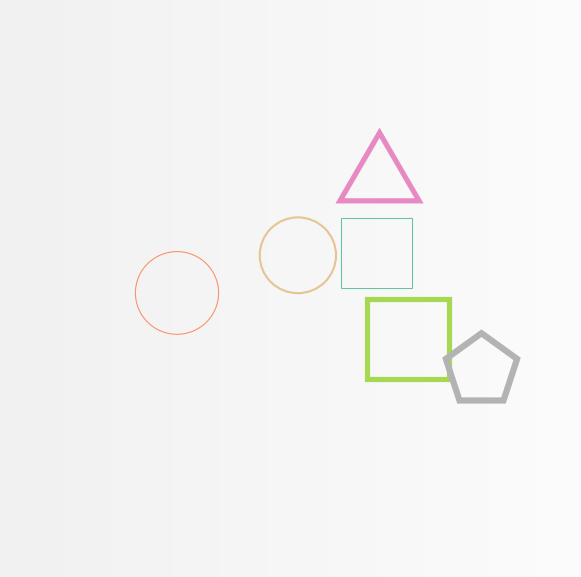[{"shape": "square", "thickness": 0.5, "radius": 0.3, "center": [0.648, 0.561]}, {"shape": "circle", "thickness": 0.5, "radius": 0.36, "center": [0.305, 0.492]}, {"shape": "triangle", "thickness": 2.5, "radius": 0.39, "center": [0.653, 0.691]}, {"shape": "square", "thickness": 2.5, "radius": 0.35, "center": [0.702, 0.412]}, {"shape": "circle", "thickness": 1, "radius": 0.33, "center": [0.512, 0.557]}, {"shape": "pentagon", "thickness": 3, "radius": 0.32, "center": [0.828, 0.358]}]